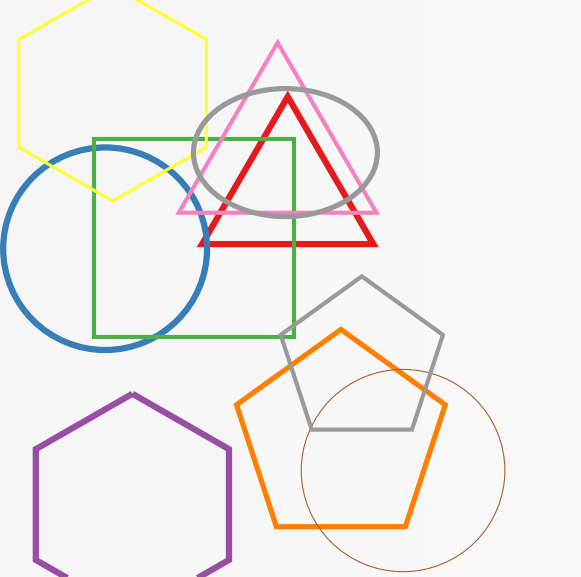[{"shape": "triangle", "thickness": 3, "radius": 0.85, "center": [0.495, 0.662]}, {"shape": "circle", "thickness": 3, "radius": 0.88, "center": [0.181, 0.568]}, {"shape": "square", "thickness": 2, "radius": 0.86, "center": [0.334, 0.587]}, {"shape": "hexagon", "thickness": 3, "radius": 0.96, "center": [0.228, 0.125]}, {"shape": "pentagon", "thickness": 2.5, "radius": 0.94, "center": [0.587, 0.24]}, {"shape": "hexagon", "thickness": 1.5, "radius": 0.93, "center": [0.194, 0.837]}, {"shape": "circle", "thickness": 0.5, "radius": 0.88, "center": [0.693, 0.184]}, {"shape": "triangle", "thickness": 2, "radius": 0.98, "center": [0.478, 0.729]}, {"shape": "oval", "thickness": 2.5, "radius": 0.79, "center": [0.491, 0.735]}, {"shape": "pentagon", "thickness": 2, "radius": 0.73, "center": [0.622, 0.374]}]